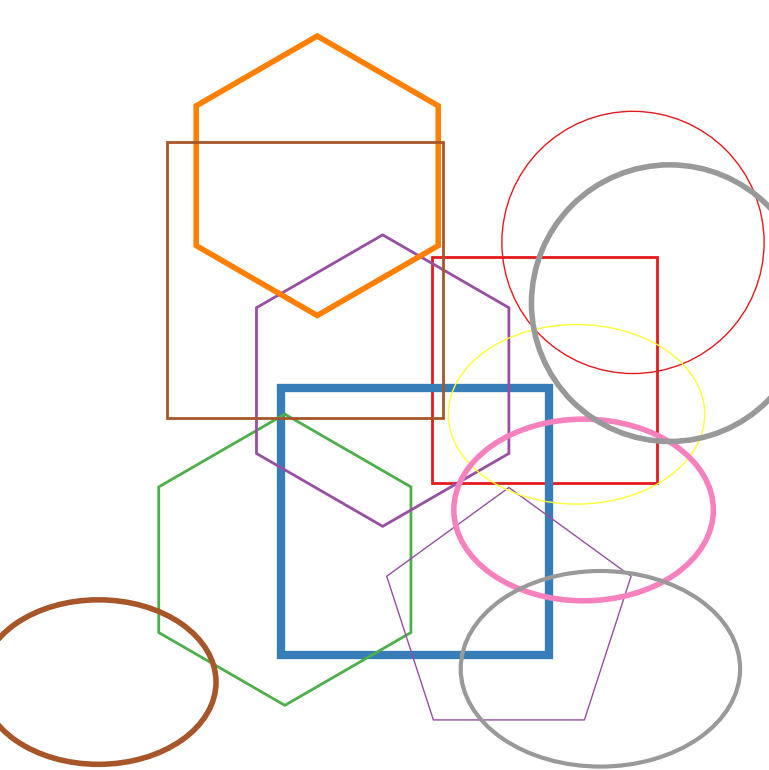[{"shape": "square", "thickness": 1, "radius": 0.73, "center": [0.707, 0.519]}, {"shape": "circle", "thickness": 0.5, "radius": 0.85, "center": [0.822, 0.685]}, {"shape": "square", "thickness": 3, "radius": 0.87, "center": [0.538, 0.323]}, {"shape": "hexagon", "thickness": 1, "radius": 0.95, "center": [0.37, 0.273]}, {"shape": "pentagon", "thickness": 0.5, "radius": 0.83, "center": [0.661, 0.2]}, {"shape": "hexagon", "thickness": 1, "radius": 0.95, "center": [0.497, 0.506]}, {"shape": "hexagon", "thickness": 2, "radius": 0.91, "center": [0.412, 0.772]}, {"shape": "oval", "thickness": 0.5, "radius": 0.83, "center": [0.749, 0.462]}, {"shape": "square", "thickness": 1, "radius": 0.9, "center": [0.396, 0.637]}, {"shape": "oval", "thickness": 2, "radius": 0.76, "center": [0.128, 0.114]}, {"shape": "oval", "thickness": 2, "radius": 0.84, "center": [0.758, 0.338]}, {"shape": "circle", "thickness": 2, "radius": 0.9, "center": [0.87, 0.606]}, {"shape": "oval", "thickness": 1.5, "radius": 0.91, "center": [0.78, 0.131]}]